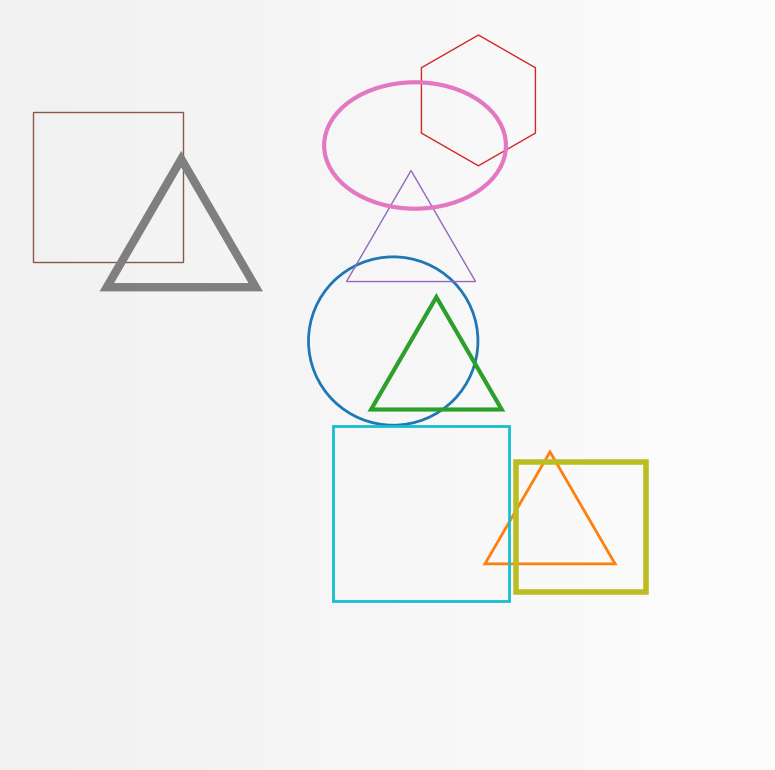[{"shape": "circle", "thickness": 1, "radius": 0.55, "center": [0.507, 0.557]}, {"shape": "triangle", "thickness": 1, "radius": 0.48, "center": [0.71, 0.316]}, {"shape": "triangle", "thickness": 1.5, "radius": 0.49, "center": [0.563, 0.517]}, {"shape": "hexagon", "thickness": 0.5, "radius": 0.42, "center": [0.617, 0.87]}, {"shape": "triangle", "thickness": 0.5, "radius": 0.48, "center": [0.53, 0.682]}, {"shape": "square", "thickness": 0.5, "radius": 0.49, "center": [0.139, 0.757]}, {"shape": "oval", "thickness": 1.5, "radius": 0.59, "center": [0.536, 0.811]}, {"shape": "triangle", "thickness": 3, "radius": 0.55, "center": [0.234, 0.682]}, {"shape": "square", "thickness": 2, "radius": 0.42, "center": [0.749, 0.316]}, {"shape": "square", "thickness": 1, "radius": 0.57, "center": [0.543, 0.333]}]